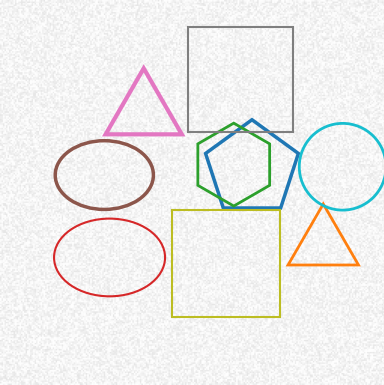[{"shape": "pentagon", "thickness": 2.5, "radius": 0.63, "center": [0.654, 0.562]}, {"shape": "triangle", "thickness": 2, "radius": 0.53, "center": [0.84, 0.365]}, {"shape": "hexagon", "thickness": 2, "radius": 0.54, "center": [0.607, 0.572]}, {"shape": "oval", "thickness": 1.5, "radius": 0.72, "center": [0.285, 0.331]}, {"shape": "oval", "thickness": 2.5, "radius": 0.64, "center": [0.271, 0.545]}, {"shape": "triangle", "thickness": 3, "radius": 0.57, "center": [0.373, 0.708]}, {"shape": "square", "thickness": 1.5, "radius": 0.68, "center": [0.625, 0.792]}, {"shape": "square", "thickness": 1.5, "radius": 0.7, "center": [0.587, 0.316]}, {"shape": "circle", "thickness": 2, "radius": 0.56, "center": [0.89, 0.567]}]